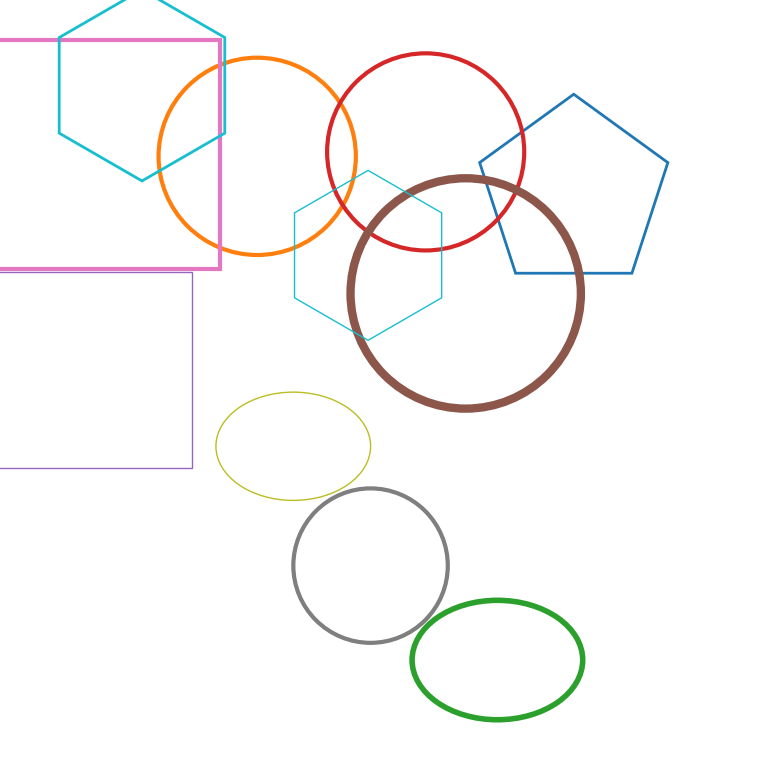[{"shape": "pentagon", "thickness": 1, "radius": 0.64, "center": [0.745, 0.749]}, {"shape": "circle", "thickness": 1.5, "radius": 0.64, "center": [0.334, 0.797]}, {"shape": "oval", "thickness": 2, "radius": 0.55, "center": [0.646, 0.143]}, {"shape": "circle", "thickness": 1.5, "radius": 0.64, "center": [0.553, 0.803]}, {"shape": "square", "thickness": 0.5, "radius": 0.64, "center": [0.122, 0.519]}, {"shape": "circle", "thickness": 3, "radius": 0.75, "center": [0.605, 0.619]}, {"shape": "square", "thickness": 1.5, "radius": 0.75, "center": [0.137, 0.799]}, {"shape": "circle", "thickness": 1.5, "radius": 0.5, "center": [0.481, 0.265]}, {"shape": "oval", "thickness": 0.5, "radius": 0.5, "center": [0.381, 0.42]}, {"shape": "hexagon", "thickness": 0.5, "radius": 0.55, "center": [0.478, 0.668]}, {"shape": "hexagon", "thickness": 1, "radius": 0.62, "center": [0.184, 0.889]}]